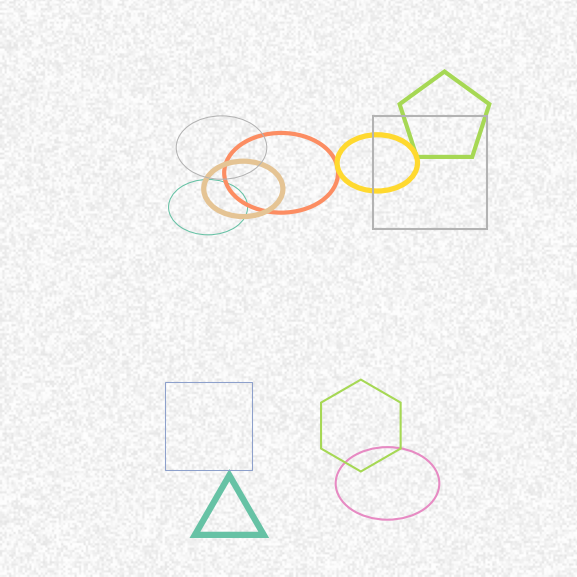[{"shape": "oval", "thickness": 0.5, "radius": 0.34, "center": [0.36, 0.64]}, {"shape": "triangle", "thickness": 3, "radius": 0.34, "center": [0.397, 0.107]}, {"shape": "oval", "thickness": 2, "radius": 0.49, "center": [0.487, 0.7]}, {"shape": "square", "thickness": 0.5, "radius": 0.38, "center": [0.361, 0.261]}, {"shape": "oval", "thickness": 1, "radius": 0.45, "center": [0.671, 0.162]}, {"shape": "hexagon", "thickness": 1, "radius": 0.4, "center": [0.625, 0.262]}, {"shape": "pentagon", "thickness": 2, "radius": 0.41, "center": [0.77, 0.794]}, {"shape": "oval", "thickness": 2.5, "radius": 0.35, "center": [0.653, 0.717]}, {"shape": "oval", "thickness": 2.5, "radius": 0.34, "center": [0.421, 0.672]}, {"shape": "square", "thickness": 1, "radius": 0.49, "center": [0.745, 0.7]}, {"shape": "oval", "thickness": 0.5, "radius": 0.39, "center": [0.384, 0.744]}]